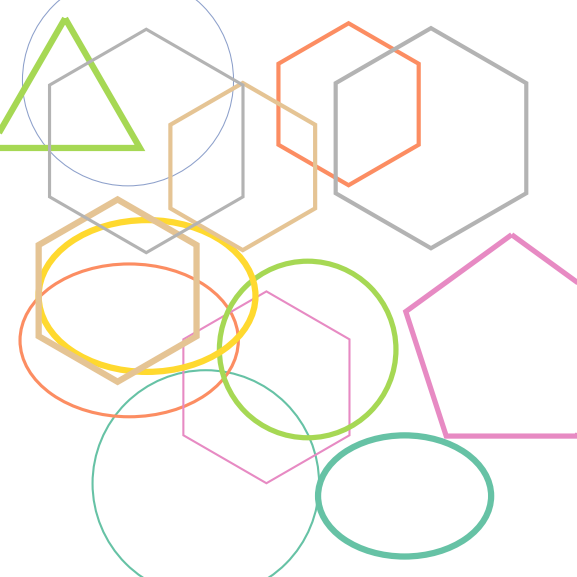[{"shape": "circle", "thickness": 1, "radius": 0.98, "center": [0.356, 0.162]}, {"shape": "oval", "thickness": 3, "radius": 0.75, "center": [0.701, 0.14]}, {"shape": "oval", "thickness": 1.5, "radius": 0.94, "center": [0.224, 0.41]}, {"shape": "hexagon", "thickness": 2, "radius": 0.7, "center": [0.604, 0.819]}, {"shape": "circle", "thickness": 0.5, "radius": 0.91, "center": [0.222, 0.86]}, {"shape": "hexagon", "thickness": 1, "radius": 0.83, "center": [0.461, 0.328]}, {"shape": "pentagon", "thickness": 2.5, "radius": 0.96, "center": [0.886, 0.4]}, {"shape": "triangle", "thickness": 3, "radius": 0.75, "center": [0.113, 0.818]}, {"shape": "circle", "thickness": 2.5, "radius": 0.76, "center": [0.533, 0.394]}, {"shape": "oval", "thickness": 3, "radius": 0.94, "center": [0.255, 0.487]}, {"shape": "hexagon", "thickness": 3, "radius": 0.79, "center": [0.204, 0.496]}, {"shape": "hexagon", "thickness": 2, "radius": 0.72, "center": [0.42, 0.711]}, {"shape": "hexagon", "thickness": 2, "radius": 0.95, "center": [0.746, 0.76]}, {"shape": "hexagon", "thickness": 1.5, "radius": 0.97, "center": [0.253, 0.755]}]